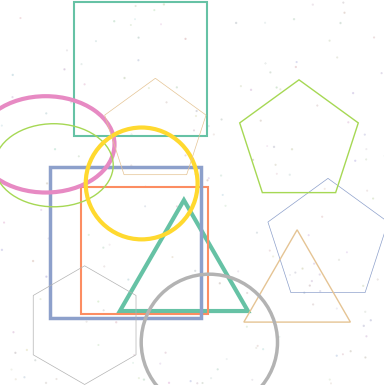[{"shape": "triangle", "thickness": 3, "radius": 0.96, "center": [0.478, 0.288]}, {"shape": "square", "thickness": 1.5, "radius": 0.87, "center": [0.365, 0.821]}, {"shape": "square", "thickness": 1.5, "radius": 0.83, "center": [0.375, 0.35]}, {"shape": "pentagon", "thickness": 0.5, "radius": 0.82, "center": [0.852, 0.373]}, {"shape": "square", "thickness": 2.5, "radius": 0.98, "center": [0.326, 0.369]}, {"shape": "oval", "thickness": 3, "radius": 0.89, "center": [0.119, 0.625]}, {"shape": "pentagon", "thickness": 1, "radius": 0.81, "center": [0.777, 0.631]}, {"shape": "oval", "thickness": 1, "radius": 0.77, "center": [0.14, 0.571]}, {"shape": "circle", "thickness": 3, "radius": 0.73, "center": [0.368, 0.524]}, {"shape": "triangle", "thickness": 1, "radius": 0.8, "center": [0.772, 0.243]}, {"shape": "pentagon", "thickness": 0.5, "radius": 0.69, "center": [0.404, 0.658]}, {"shape": "circle", "thickness": 2.5, "radius": 0.89, "center": [0.544, 0.111]}, {"shape": "hexagon", "thickness": 0.5, "radius": 0.77, "center": [0.22, 0.155]}]